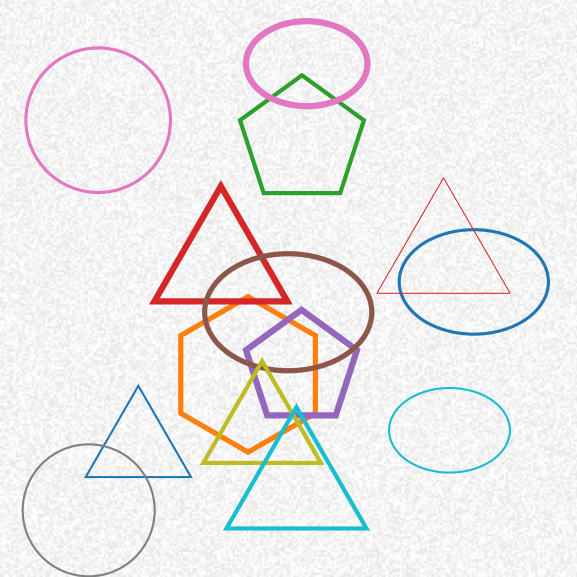[{"shape": "triangle", "thickness": 1, "radius": 0.53, "center": [0.24, 0.226]}, {"shape": "oval", "thickness": 1.5, "radius": 0.65, "center": [0.82, 0.511]}, {"shape": "hexagon", "thickness": 2.5, "radius": 0.67, "center": [0.43, 0.351]}, {"shape": "pentagon", "thickness": 2, "radius": 0.56, "center": [0.523, 0.756]}, {"shape": "triangle", "thickness": 3, "radius": 0.66, "center": [0.382, 0.544]}, {"shape": "triangle", "thickness": 0.5, "radius": 0.67, "center": [0.768, 0.558]}, {"shape": "pentagon", "thickness": 3, "radius": 0.51, "center": [0.522, 0.362]}, {"shape": "oval", "thickness": 2.5, "radius": 0.72, "center": [0.499, 0.458]}, {"shape": "circle", "thickness": 1.5, "radius": 0.63, "center": [0.17, 0.791]}, {"shape": "oval", "thickness": 3, "radius": 0.53, "center": [0.531, 0.889]}, {"shape": "circle", "thickness": 1, "radius": 0.57, "center": [0.154, 0.115]}, {"shape": "triangle", "thickness": 2, "radius": 0.59, "center": [0.454, 0.256]}, {"shape": "triangle", "thickness": 2, "radius": 0.7, "center": [0.513, 0.154]}, {"shape": "oval", "thickness": 1, "radius": 0.52, "center": [0.778, 0.254]}]